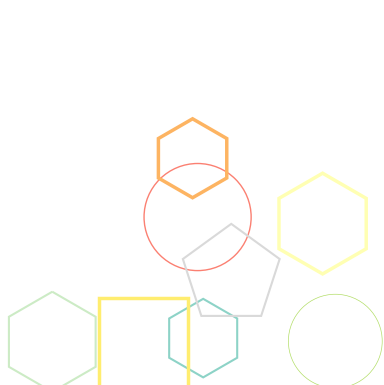[{"shape": "hexagon", "thickness": 1.5, "radius": 0.51, "center": [0.528, 0.122]}, {"shape": "hexagon", "thickness": 2.5, "radius": 0.65, "center": [0.838, 0.419]}, {"shape": "circle", "thickness": 1, "radius": 0.7, "center": [0.513, 0.436]}, {"shape": "hexagon", "thickness": 2.5, "radius": 0.51, "center": [0.5, 0.589]}, {"shape": "circle", "thickness": 0.5, "radius": 0.61, "center": [0.871, 0.114]}, {"shape": "pentagon", "thickness": 1.5, "radius": 0.66, "center": [0.601, 0.286]}, {"shape": "hexagon", "thickness": 1.5, "radius": 0.65, "center": [0.136, 0.112]}, {"shape": "square", "thickness": 2.5, "radius": 0.58, "center": [0.373, 0.112]}]